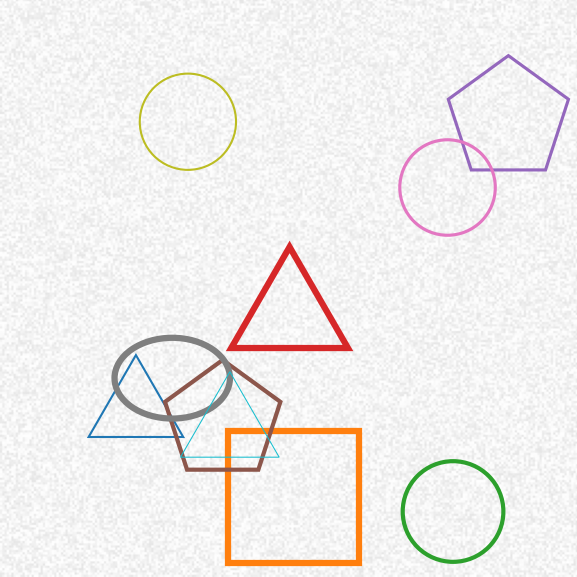[{"shape": "triangle", "thickness": 1, "radius": 0.47, "center": [0.235, 0.29]}, {"shape": "square", "thickness": 3, "radius": 0.57, "center": [0.508, 0.139]}, {"shape": "circle", "thickness": 2, "radius": 0.44, "center": [0.784, 0.113]}, {"shape": "triangle", "thickness": 3, "radius": 0.58, "center": [0.501, 0.455]}, {"shape": "pentagon", "thickness": 1.5, "radius": 0.55, "center": [0.88, 0.793]}, {"shape": "pentagon", "thickness": 2, "radius": 0.53, "center": [0.386, 0.271]}, {"shape": "circle", "thickness": 1.5, "radius": 0.41, "center": [0.775, 0.674]}, {"shape": "oval", "thickness": 3, "radius": 0.5, "center": [0.298, 0.344]}, {"shape": "circle", "thickness": 1, "radius": 0.42, "center": [0.325, 0.788]}, {"shape": "triangle", "thickness": 0.5, "radius": 0.49, "center": [0.398, 0.257]}]